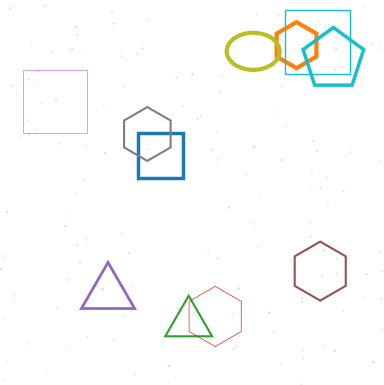[{"shape": "square", "thickness": 2.5, "radius": 0.29, "center": [0.418, 0.596]}, {"shape": "hexagon", "thickness": 3, "radius": 0.3, "center": [0.77, 0.883]}, {"shape": "triangle", "thickness": 1.5, "radius": 0.35, "center": [0.49, 0.162]}, {"shape": "hexagon", "thickness": 0.5, "radius": 0.39, "center": [0.559, 0.178]}, {"shape": "triangle", "thickness": 2, "radius": 0.4, "center": [0.281, 0.239]}, {"shape": "hexagon", "thickness": 1.5, "radius": 0.38, "center": [0.832, 0.296]}, {"shape": "square", "thickness": 0.5, "radius": 0.41, "center": [0.143, 0.736]}, {"shape": "hexagon", "thickness": 1.5, "radius": 0.35, "center": [0.383, 0.652]}, {"shape": "oval", "thickness": 3, "radius": 0.34, "center": [0.658, 0.867]}, {"shape": "square", "thickness": 1, "radius": 0.42, "center": [0.825, 0.891]}, {"shape": "pentagon", "thickness": 2.5, "radius": 0.41, "center": [0.866, 0.846]}]